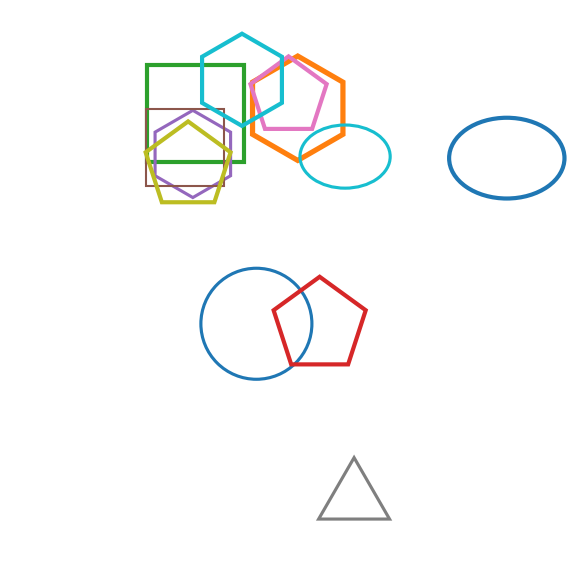[{"shape": "circle", "thickness": 1.5, "radius": 0.48, "center": [0.444, 0.439]}, {"shape": "oval", "thickness": 2, "radius": 0.5, "center": [0.878, 0.725]}, {"shape": "hexagon", "thickness": 2.5, "radius": 0.45, "center": [0.516, 0.812]}, {"shape": "square", "thickness": 2, "radius": 0.42, "center": [0.339, 0.803]}, {"shape": "pentagon", "thickness": 2, "radius": 0.42, "center": [0.554, 0.436]}, {"shape": "hexagon", "thickness": 1.5, "radius": 0.38, "center": [0.334, 0.733]}, {"shape": "square", "thickness": 1, "radius": 0.34, "center": [0.32, 0.744]}, {"shape": "pentagon", "thickness": 2, "radius": 0.35, "center": [0.5, 0.832]}, {"shape": "triangle", "thickness": 1.5, "radius": 0.35, "center": [0.613, 0.136]}, {"shape": "pentagon", "thickness": 2, "radius": 0.39, "center": [0.326, 0.711]}, {"shape": "oval", "thickness": 1.5, "radius": 0.39, "center": [0.598, 0.728]}, {"shape": "hexagon", "thickness": 2, "radius": 0.4, "center": [0.419, 0.861]}]